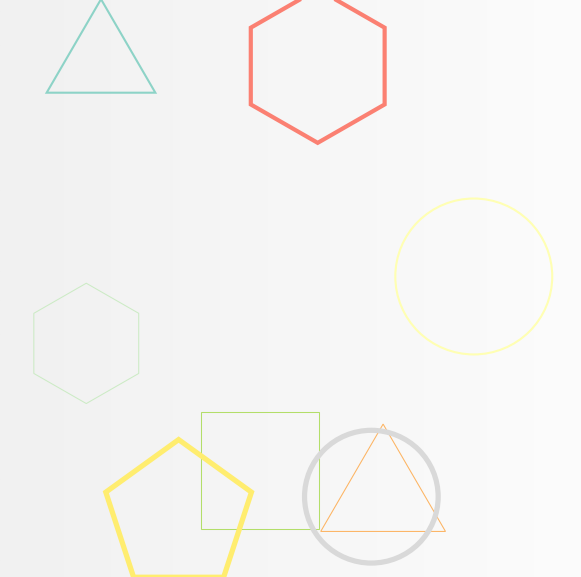[{"shape": "triangle", "thickness": 1, "radius": 0.54, "center": [0.174, 0.893]}, {"shape": "circle", "thickness": 1, "radius": 0.67, "center": [0.815, 0.52]}, {"shape": "hexagon", "thickness": 2, "radius": 0.66, "center": [0.547, 0.885]}, {"shape": "triangle", "thickness": 0.5, "radius": 0.62, "center": [0.659, 0.141]}, {"shape": "square", "thickness": 0.5, "radius": 0.51, "center": [0.448, 0.184]}, {"shape": "circle", "thickness": 2.5, "radius": 0.57, "center": [0.639, 0.139]}, {"shape": "hexagon", "thickness": 0.5, "radius": 0.52, "center": [0.148, 0.405]}, {"shape": "pentagon", "thickness": 2.5, "radius": 0.66, "center": [0.307, 0.106]}]